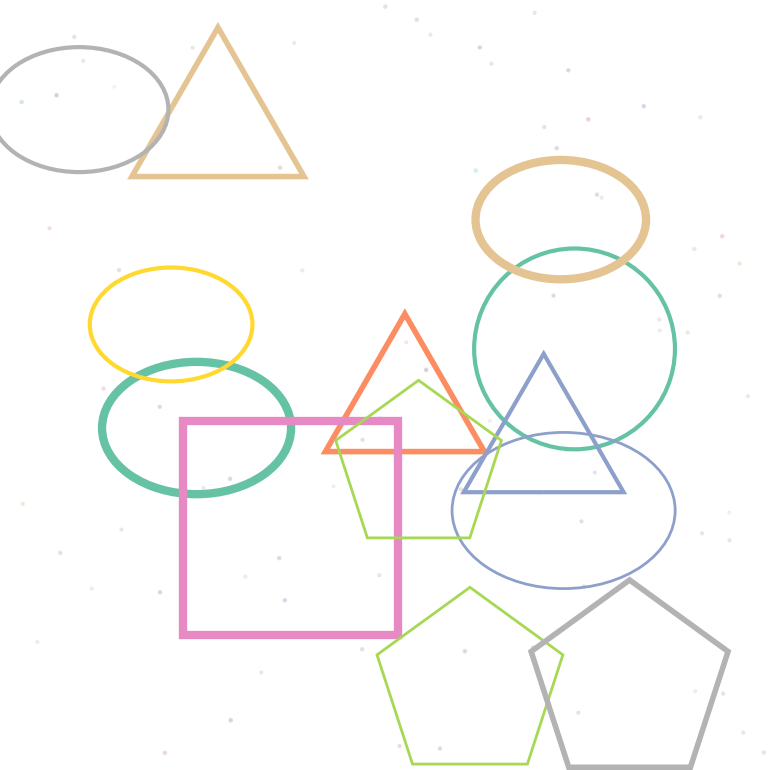[{"shape": "circle", "thickness": 1.5, "radius": 0.65, "center": [0.746, 0.547]}, {"shape": "oval", "thickness": 3, "radius": 0.61, "center": [0.255, 0.444]}, {"shape": "triangle", "thickness": 2, "radius": 0.6, "center": [0.526, 0.473]}, {"shape": "oval", "thickness": 1, "radius": 0.72, "center": [0.732, 0.337]}, {"shape": "triangle", "thickness": 1.5, "radius": 0.6, "center": [0.706, 0.421]}, {"shape": "square", "thickness": 3, "radius": 0.7, "center": [0.377, 0.314]}, {"shape": "pentagon", "thickness": 1, "radius": 0.57, "center": [0.544, 0.393]}, {"shape": "pentagon", "thickness": 1, "radius": 0.63, "center": [0.61, 0.11]}, {"shape": "oval", "thickness": 1.5, "radius": 0.53, "center": [0.222, 0.579]}, {"shape": "triangle", "thickness": 2, "radius": 0.65, "center": [0.283, 0.835]}, {"shape": "oval", "thickness": 3, "radius": 0.55, "center": [0.728, 0.715]}, {"shape": "pentagon", "thickness": 2, "radius": 0.67, "center": [0.818, 0.112]}, {"shape": "oval", "thickness": 1.5, "radius": 0.58, "center": [0.103, 0.858]}]